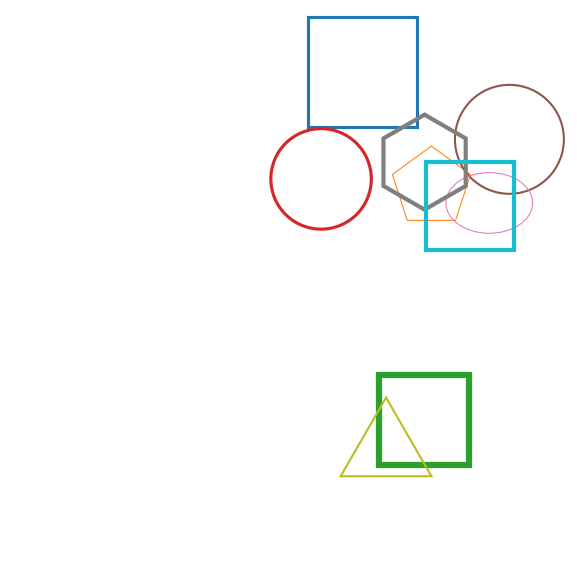[{"shape": "square", "thickness": 1.5, "radius": 0.47, "center": [0.628, 0.875]}, {"shape": "pentagon", "thickness": 0.5, "radius": 0.36, "center": [0.747, 0.675]}, {"shape": "square", "thickness": 3, "radius": 0.39, "center": [0.734, 0.271]}, {"shape": "circle", "thickness": 1.5, "radius": 0.43, "center": [0.556, 0.689]}, {"shape": "circle", "thickness": 1, "radius": 0.47, "center": [0.882, 0.758]}, {"shape": "oval", "thickness": 0.5, "radius": 0.38, "center": [0.847, 0.648]}, {"shape": "hexagon", "thickness": 2, "radius": 0.41, "center": [0.735, 0.718]}, {"shape": "triangle", "thickness": 1, "radius": 0.45, "center": [0.668, 0.22]}, {"shape": "square", "thickness": 2, "radius": 0.38, "center": [0.814, 0.642]}]